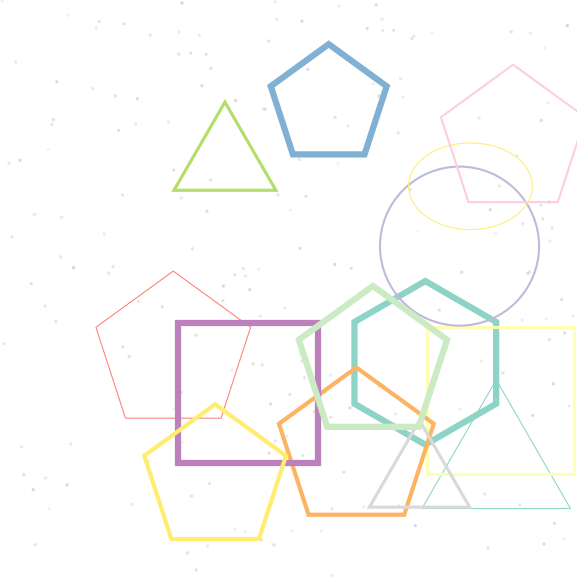[{"shape": "triangle", "thickness": 0.5, "radius": 0.74, "center": [0.859, 0.193]}, {"shape": "hexagon", "thickness": 3, "radius": 0.71, "center": [0.736, 0.371]}, {"shape": "square", "thickness": 1.5, "radius": 0.64, "center": [0.867, 0.306]}, {"shape": "circle", "thickness": 1, "radius": 0.69, "center": [0.796, 0.573]}, {"shape": "pentagon", "thickness": 0.5, "radius": 0.7, "center": [0.3, 0.389]}, {"shape": "pentagon", "thickness": 3, "radius": 0.53, "center": [0.569, 0.817]}, {"shape": "pentagon", "thickness": 2, "radius": 0.7, "center": [0.617, 0.222]}, {"shape": "triangle", "thickness": 1.5, "radius": 0.51, "center": [0.39, 0.721]}, {"shape": "pentagon", "thickness": 1, "radius": 0.66, "center": [0.889, 0.756]}, {"shape": "triangle", "thickness": 1.5, "radius": 0.5, "center": [0.726, 0.171]}, {"shape": "square", "thickness": 3, "radius": 0.61, "center": [0.429, 0.318]}, {"shape": "pentagon", "thickness": 3, "radius": 0.67, "center": [0.646, 0.369]}, {"shape": "pentagon", "thickness": 2, "radius": 0.64, "center": [0.373, 0.17]}, {"shape": "oval", "thickness": 0.5, "radius": 0.54, "center": [0.815, 0.677]}]